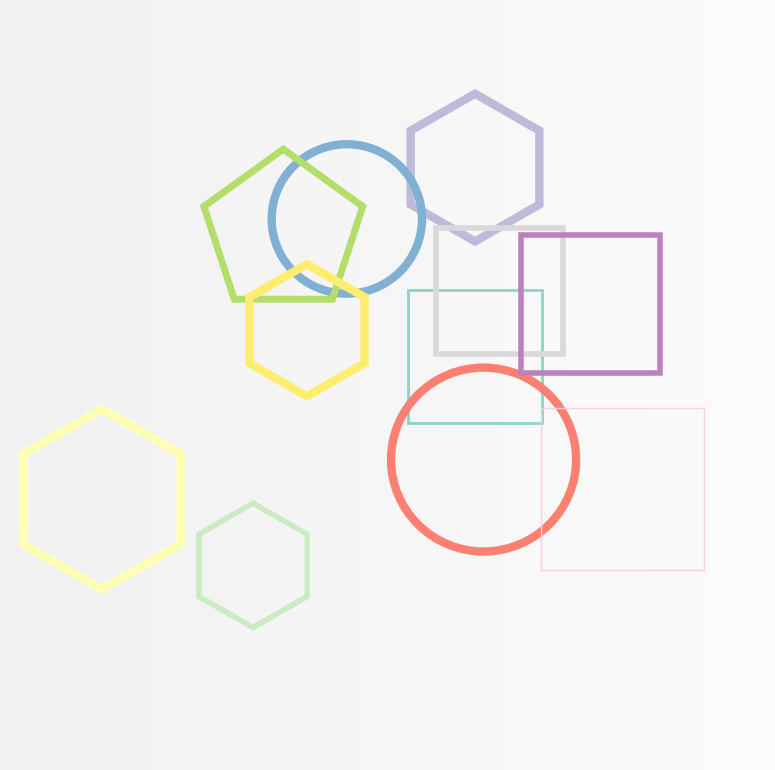[{"shape": "square", "thickness": 1, "radius": 0.43, "center": [0.613, 0.537]}, {"shape": "hexagon", "thickness": 3, "radius": 0.59, "center": [0.132, 0.352]}, {"shape": "hexagon", "thickness": 3, "radius": 0.48, "center": [0.613, 0.782]}, {"shape": "circle", "thickness": 3, "radius": 0.6, "center": [0.624, 0.403]}, {"shape": "circle", "thickness": 3, "radius": 0.49, "center": [0.448, 0.716]}, {"shape": "pentagon", "thickness": 2.5, "radius": 0.54, "center": [0.366, 0.699]}, {"shape": "square", "thickness": 0.5, "radius": 0.53, "center": [0.804, 0.365]}, {"shape": "square", "thickness": 2, "radius": 0.41, "center": [0.644, 0.622]}, {"shape": "square", "thickness": 2, "radius": 0.45, "center": [0.762, 0.605]}, {"shape": "hexagon", "thickness": 2, "radius": 0.4, "center": [0.326, 0.266]}, {"shape": "hexagon", "thickness": 3, "radius": 0.43, "center": [0.396, 0.571]}]